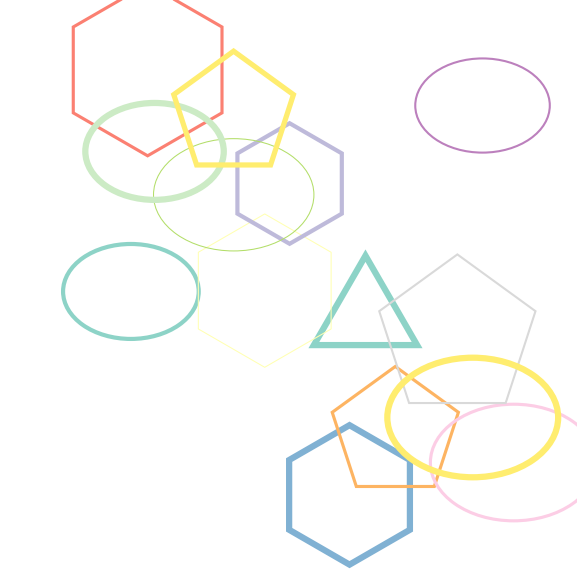[{"shape": "triangle", "thickness": 3, "radius": 0.52, "center": [0.633, 0.453]}, {"shape": "oval", "thickness": 2, "radius": 0.59, "center": [0.227, 0.494]}, {"shape": "hexagon", "thickness": 0.5, "radius": 0.66, "center": [0.458, 0.496]}, {"shape": "hexagon", "thickness": 2, "radius": 0.52, "center": [0.501, 0.681]}, {"shape": "hexagon", "thickness": 1.5, "radius": 0.74, "center": [0.256, 0.878]}, {"shape": "hexagon", "thickness": 3, "radius": 0.6, "center": [0.605, 0.142]}, {"shape": "pentagon", "thickness": 1.5, "radius": 0.57, "center": [0.685, 0.25]}, {"shape": "oval", "thickness": 0.5, "radius": 0.69, "center": [0.405, 0.662]}, {"shape": "oval", "thickness": 1.5, "radius": 0.72, "center": [0.889, 0.198]}, {"shape": "pentagon", "thickness": 1, "radius": 0.71, "center": [0.792, 0.416]}, {"shape": "oval", "thickness": 1, "radius": 0.58, "center": [0.836, 0.816]}, {"shape": "oval", "thickness": 3, "radius": 0.6, "center": [0.268, 0.737]}, {"shape": "oval", "thickness": 3, "radius": 0.74, "center": [0.819, 0.276]}, {"shape": "pentagon", "thickness": 2.5, "radius": 0.54, "center": [0.405, 0.802]}]